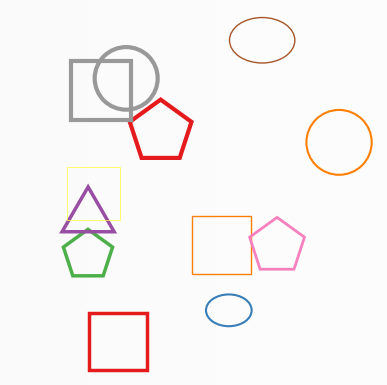[{"shape": "square", "thickness": 2.5, "radius": 0.37, "center": [0.305, 0.114]}, {"shape": "pentagon", "thickness": 3, "radius": 0.42, "center": [0.415, 0.658]}, {"shape": "oval", "thickness": 1.5, "radius": 0.29, "center": [0.591, 0.194]}, {"shape": "pentagon", "thickness": 2.5, "radius": 0.33, "center": [0.227, 0.338]}, {"shape": "triangle", "thickness": 2.5, "radius": 0.39, "center": [0.227, 0.437]}, {"shape": "square", "thickness": 1, "radius": 0.38, "center": [0.572, 0.363]}, {"shape": "circle", "thickness": 1.5, "radius": 0.42, "center": [0.875, 0.63]}, {"shape": "square", "thickness": 0.5, "radius": 0.34, "center": [0.241, 0.497]}, {"shape": "oval", "thickness": 1, "radius": 0.42, "center": [0.677, 0.895]}, {"shape": "pentagon", "thickness": 2, "radius": 0.37, "center": [0.715, 0.361]}, {"shape": "circle", "thickness": 3, "radius": 0.41, "center": [0.326, 0.796]}, {"shape": "square", "thickness": 3, "radius": 0.39, "center": [0.26, 0.765]}]